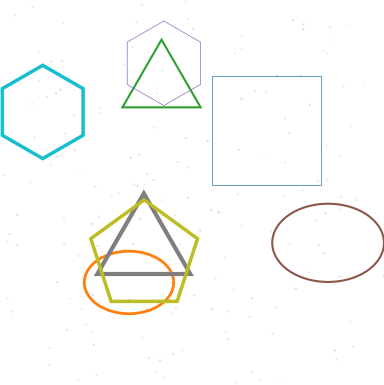[{"shape": "square", "thickness": 0.5, "radius": 0.71, "center": [0.692, 0.661]}, {"shape": "oval", "thickness": 2, "radius": 0.58, "center": [0.335, 0.266]}, {"shape": "triangle", "thickness": 1.5, "radius": 0.59, "center": [0.42, 0.78]}, {"shape": "hexagon", "thickness": 0.5, "radius": 0.55, "center": [0.426, 0.836]}, {"shape": "oval", "thickness": 1.5, "radius": 0.73, "center": [0.852, 0.369]}, {"shape": "triangle", "thickness": 3, "radius": 0.7, "center": [0.374, 0.358]}, {"shape": "pentagon", "thickness": 2.5, "radius": 0.73, "center": [0.374, 0.335]}, {"shape": "hexagon", "thickness": 2.5, "radius": 0.61, "center": [0.111, 0.709]}]